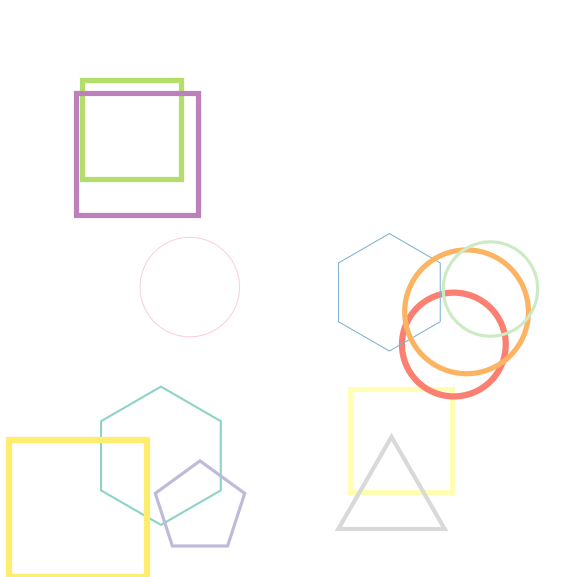[{"shape": "hexagon", "thickness": 1, "radius": 0.6, "center": [0.279, 0.21]}, {"shape": "square", "thickness": 2.5, "radius": 0.44, "center": [0.694, 0.236]}, {"shape": "pentagon", "thickness": 1.5, "radius": 0.41, "center": [0.346, 0.12]}, {"shape": "circle", "thickness": 3, "radius": 0.45, "center": [0.786, 0.403]}, {"shape": "hexagon", "thickness": 0.5, "radius": 0.51, "center": [0.674, 0.493]}, {"shape": "circle", "thickness": 2.5, "radius": 0.54, "center": [0.808, 0.459]}, {"shape": "square", "thickness": 2.5, "radius": 0.43, "center": [0.228, 0.775]}, {"shape": "circle", "thickness": 0.5, "radius": 0.43, "center": [0.329, 0.502]}, {"shape": "triangle", "thickness": 2, "radius": 0.53, "center": [0.678, 0.136]}, {"shape": "square", "thickness": 2.5, "radius": 0.53, "center": [0.237, 0.732]}, {"shape": "circle", "thickness": 1.5, "radius": 0.41, "center": [0.849, 0.499]}, {"shape": "square", "thickness": 3, "radius": 0.59, "center": [0.135, 0.119]}]